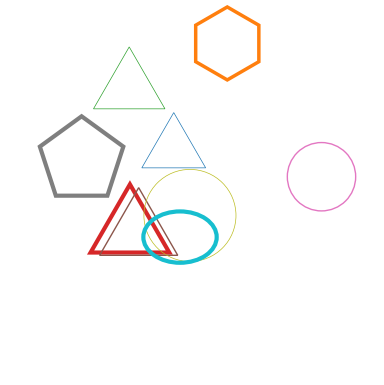[{"shape": "triangle", "thickness": 0.5, "radius": 0.48, "center": [0.451, 0.612]}, {"shape": "hexagon", "thickness": 2.5, "radius": 0.47, "center": [0.59, 0.887]}, {"shape": "triangle", "thickness": 0.5, "radius": 0.54, "center": [0.336, 0.771]}, {"shape": "triangle", "thickness": 3, "radius": 0.59, "center": [0.337, 0.403]}, {"shape": "triangle", "thickness": 1, "radius": 0.59, "center": [0.36, 0.395]}, {"shape": "circle", "thickness": 1, "radius": 0.44, "center": [0.835, 0.541]}, {"shape": "pentagon", "thickness": 3, "radius": 0.57, "center": [0.212, 0.584]}, {"shape": "circle", "thickness": 0.5, "radius": 0.6, "center": [0.493, 0.44]}, {"shape": "oval", "thickness": 3, "radius": 0.48, "center": [0.468, 0.384]}]